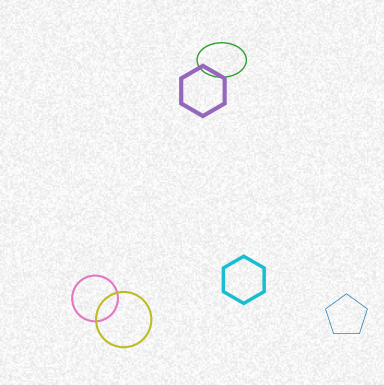[{"shape": "pentagon", "thickness": 0.5, "radius": 0.29, "center": [0.9, 0.18]}, {"shape": "oval", "thickness": 1, "radius": 0.32, "center": [0.576, 0.844]}, {"shape": "hexagon", "thickness": 3, "radius": 0.33, "center": [0.527, 0.764]}, {"shape": "circle", "thickness": 1.5, "radius": 0.3, "center": [0.247, 0.225]}, {"shape": "circle", "thickness": 1.5, "radius": 0.36, "center": [0.321, 0.17]}, {"shape": "hexagon", "thickness": 2.5, "radius": 0.31, "center": [0.633, 0.273]}]